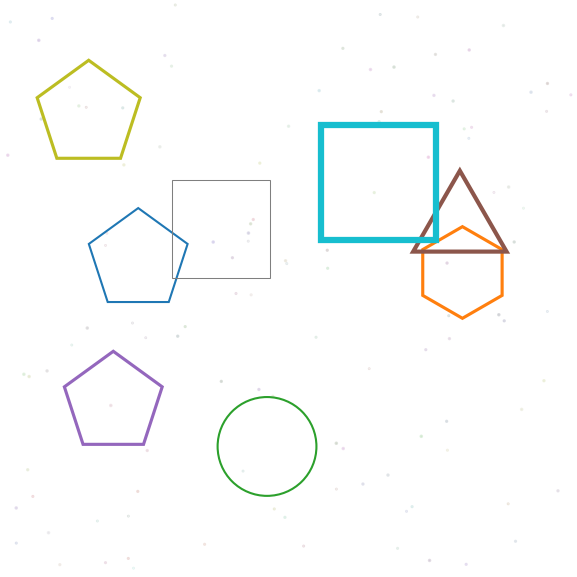[{"shape": "pentagon", "thickness": 1, "radius": 0.45, "center": [0.239, 0.549]}, {"shape": "hexagon", "thickness": 1.5, "radius": 0.4, "center": [0.801, 0.527]}, {"shape": "circle", "thickness": 1, "radius": 0.43, "center": [0.462, 0.226]}, {"shape": "pentagon", "thickness": 1.5, "radius": 0.45, "center": [0.196, 0.302]}, {"shape": "triangle", "thickness": 2, "radius": 0.47, "center": [0.796, 0.61]}, {"shape": "square", "thickness": 0.5, "radius": 0.42, "center": [0.382, 0.603]}, {"shape": "pentagon", "thickness": 1.5, "radius": 0.47, "center": [0.154, 0.801]}, {"shape": "square", "thickness": 3, "radius": 0.5, "center": [0.656, 0.682]}]